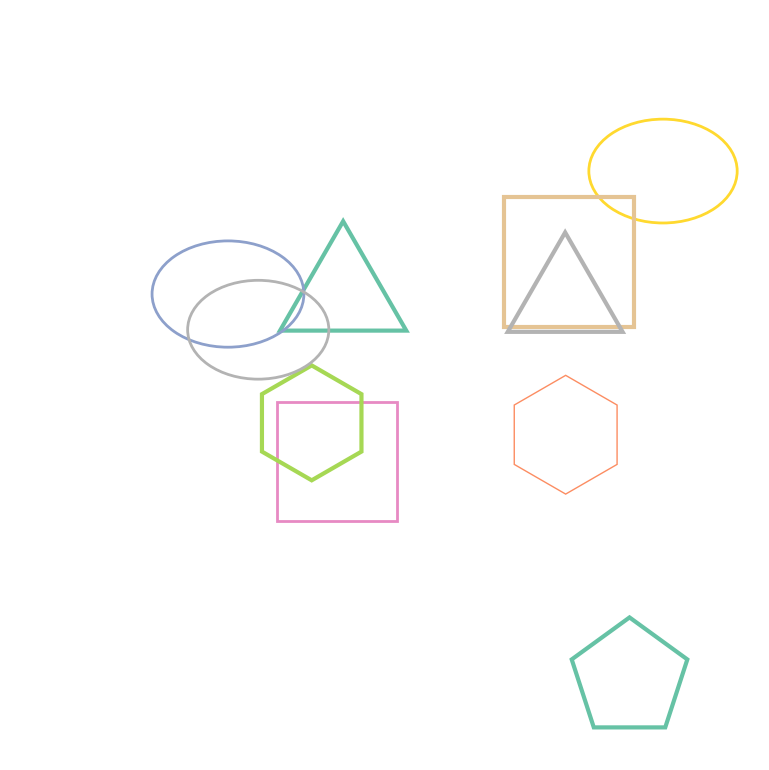[{"shape": "pentagon", "thickness": 1.5, "radius": 0.39, "center": [0.818, 0.119]}, {"shape": "triangle", "thickness": 1.5, "radius": 0.47, "center": [0.446, 0.618]}, {"shape": "hexagon", "thickness": 0.5, "radius": 0.39, "center": [0.735, 0.435]}, {"shape": "oval", "thickness": 1, "radius": 0.49, "center": [0.296, 0.618]}, {"shape": "square", "thickness": 1, "radius": 0.39, "center": [0.438, 0.401]}, {"shape": "hexagon", "thickness": 1.5, "radius": 0.37, "center": [0.405, 0.451]}, {"shape": "oval", "thickness": 1, "radius": 0.48, "center": [0.861, 0.778]}, {"shape": "square", "thickness": 1.5, "radius": 0.42, "center": [0.739, 0.66]}, {"shape": "oval", "thickness": 1, "radius": 0.46, "center": [0.335, 0.572]}, {"shape": "triangle", "thickness": 1.5, "radius": 0.43, "center": [0.734, 0.612]}]